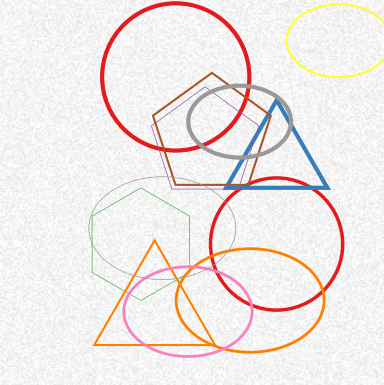[{"shape": "circle", "thickness": 2.5, "radius": 0.86, "center": [0.718, 0.366]}, {"shape": "circle", "thickness": 3, "radius": 0.96, "center": [0.456, 0.8]}, {"shape": "triangle", "thickness": 3, "radius": 0.76, "center": [0.719, 0.588]}, {"shape": "hexagon", "thickness": 0.5, "radius": 0.73, "center": [0.366, 0.366]}, {"shape": "pentagon", "thickness": 0.5, "radius": 0.73, "center": [0.533, 0.628]}, {"shape": "oval", "thickness": 2, "radius": 0.96, "center": [0.65, 0.22]}, {"shape": "triangle", "thickness": 1.5, "radius": 0.91, "center": [0.402, 0.194]}, {"shape": "oval", "thickness": 1.5, "radius": 0.68, "center": [0.88, 0.894]}, {"shape": "pentagon", "thickness": 1.5, "radius": 0.8, "center": [0.55, 0.65]}, {"shape": "oval", "thickness": 2, "radius": 0.83, "center": [0.488, 0.191]}, {"shape": "oval", "thickness": 0.5, "radius": 0.95, "center": [0.422, 0.407]}, {"shape": "oval", "thickness": 3, "radius": 0.67, "center": [0.622, 0.684]}]